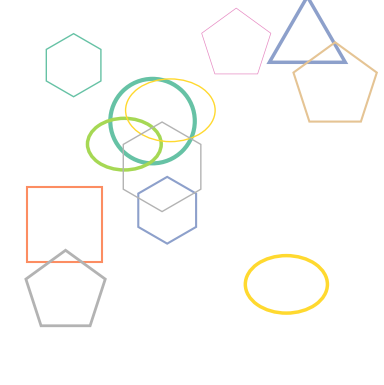[{"shape": "circle", "thickness": 3, "radius": 0.55, "center": [0.396, 0.685]}, {"shape": "hexagon", "thickness": 1, "radius": 0.41, "center": [0.191, 0.831]}, {"shape": "square", "thickness": 1.5, "radius": 0.49, "center": [0.167, 0.417]}, {"shape": "triangle", "thickness": 2.5, "radius": 0.57, "center": [0.798, 0.895]}, {"shape": "hexagon", "thickness": 1.5, "radius": 0.43, "center": [0.434, 0.454]}, {"shape": "pentagon", "thickness": 0.5, "radius": 0.47, "center": [0.614, 0.884]}, {"shape": "oval", "thickness": 2.5, "radius": 0.48, "center": [0.323, 0.626]}, {"shape": "oval", "thickness": 2.5, "radius": 0.53, "center": [0.744, 0.261]}, {"shape": "oval", "thickness": 1, "radius": 0.58, "center": [0.442, 0.714]}, {"shape": "pentagon", "thickness": 1.5, "radius": 0.57, "center": [0.87, 0.776]}, {"shape": "pentagon", "thickness": 2, "radius": 0.54, "center": [0.17, 0.242]}, {"shape": "hexagon", "thickness": 1, "radius": 0.58, "center": [0.421, 0.567]}]